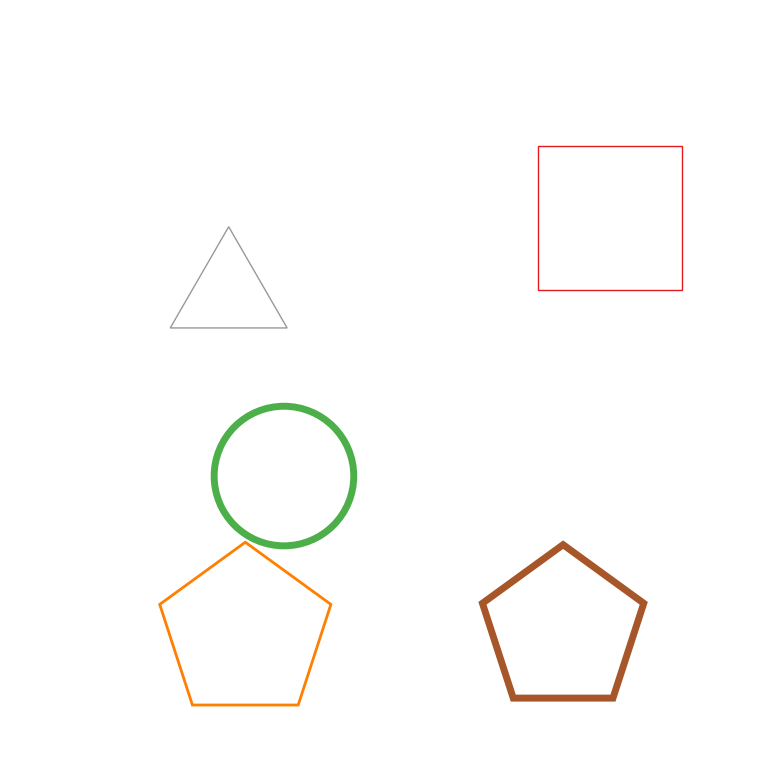[{"shape": "square", "thickness": 0.5, "radius": 0.47, "center": [0.792, 0.717]}, {"shape": "circle", "thickness": 2.5, "radius": 0.45, "center": [0.369, 0.382]}, {"shape": "pentagon", "thickness": 1, "radius": 0.58, "center": [0.319, 0.179]}, {"shape": "pentagon", "thickness": 2.5, "radius": 0.55, "center": [0.731, 0.182]}, {"shape": "triangle", "thickness": 0.5, "radius": 0.44, "center": [0.297, 0.618]}]